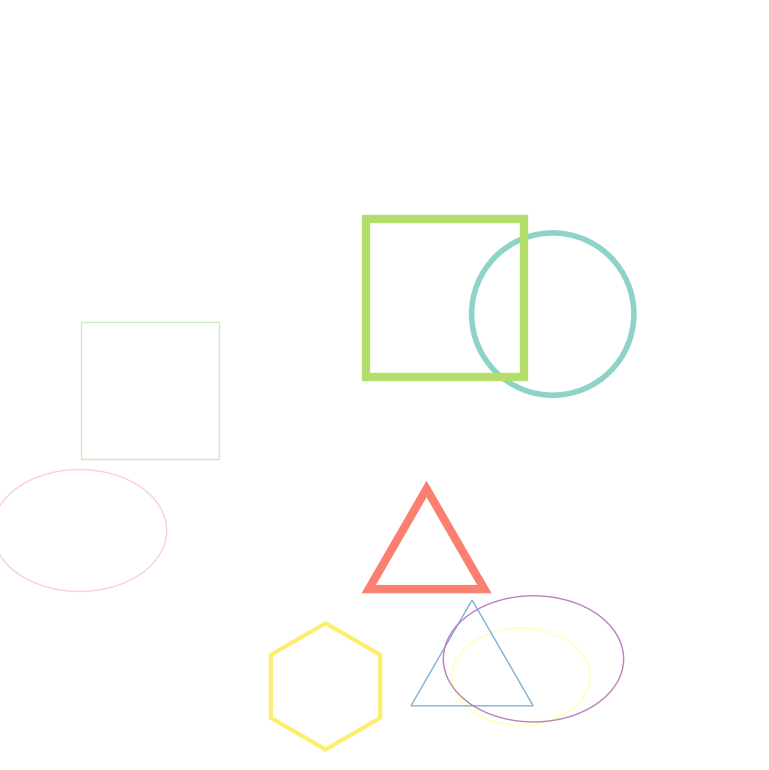[{"shape": "circle", "thickness": 2, "radius": 0.53, "center": [0.718, 0.592]}, {"shape": "oval", "thickness": 0.5, "radius": 0.45, "center": [0.677, 0.121]}, {"shape": "triangle", "thickness": 3, "radius": 0.43, "center": [0.554, 0.278]}, {"shape": "triangle", "thickness": 0.5, "radius": 0.46, "center": [0.613, 0.129]}, {"shape": "square", "thickness": 3, "radius": 0.51, "center": [0.577, 0.613]}, {"shape": "oval", "thickness": 0.5, "radius": 0.57, "center": [0.103, 0.311]}, {"shape": "oval", "thickness": 0.5, "radius": 0.59, "center": [0.693, 0.144]}, {"shape": "square", "thickness": 0.5, "radius": 0.45, "center": [0.195, 0.493]}, {"shape": "hexagon", "thickness": 1.5, "radius": 0.41, "center": [0.423, 0.109]}]